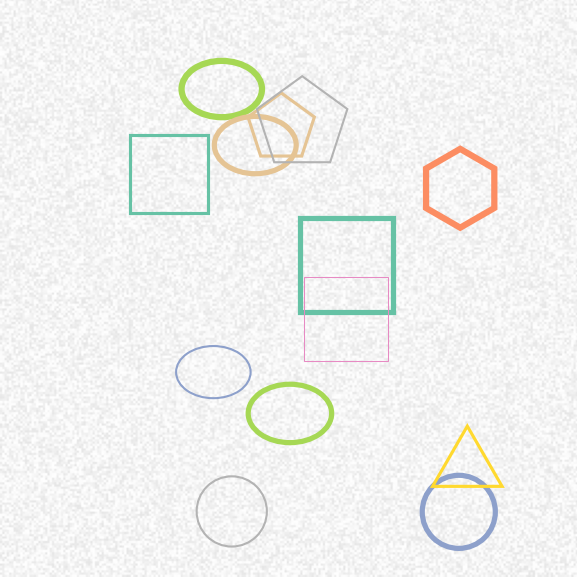[{"shape": "square", "thickness": 2.5, "radius": 0.4, "center": [0.6, 0.54]}, {"shape": "square", "thickness": 1.5, "radius": 0.34, "center": [0.292, 0.698]}, {"shape": "hexagon", "thickness": 3, "radius": 0.34, "center": [0.797, 0.673]}, {"shape": "oval", "thickness": 1, "radius": 0.32, "center": [0.369, 0.355]}, {"shape": "circle", "thickness": 2.5, "radius": 0.32, "center": [0.794, 0.113]}, {"shape": "square", "thickness": 0.5, "radius": 0.37, "center": [0.599, 0.447]}, {"shape": "oval", "thickness": 2.5, "radius": 0.36, "center": [0.502, 0.283]}, {"shape": "oval", "thickness": 3, "radius": 0.35, "center": [0.384, 0.845]}, {"shape": "triangle", "thickness": 1.5, "radius": 0.35, "center": [0.809, 0.192]}, {"shape": "pentagon", "thickness": 1.5, "radius": 0.3, "center": [0.487, 0.778]}, {"shape": "oval", "thickness": 2.5, "radius": 0.35, "center": [0.442, 0.748]}, {"shape": "pentagon", "thickness": 1, "radius": 0.41, "center": [0.523, 0.785]}, {"shape": "circle", "thickness": 1, "radius": 0.3, "center": [0.401, 0.114]}]